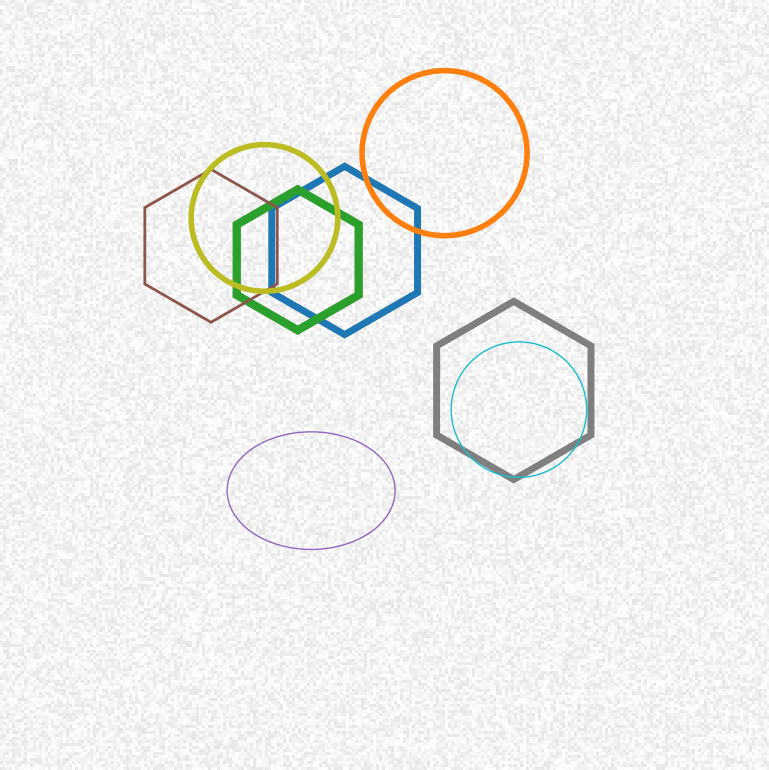[{"shape": "hexagon", "thickness": 2.5, "radius": 0.55, "center": [0.448, 0.675]}, {"shape": "circle", "thickness": 2, "radius": 0.54, "center": [0.577, 0.801]}, {"shape": "hexagon", "thickness": 3, "radius": 0.46, "center": [0.387, 0.663]}, {"shape": "oval", "thickness": 0.5, "radius": 0.55, "center": [0.404, 0.363]}, {"shape": "hexagon", "thickness": 1, "radius": 0.5, "center": [0.274, 0.681]}, {"shape": "hexagon", "thickness": 2.5, "radius": 0.58, "center": [0.667, 0.493]}, {"shape": "circle", "thickness": 2, "radius": 0.48, "center": [0.343, 0.717]}, {"shape": "circle", "thickness": 0.5, "radius": 0.44, "center": [0.674, 0.468]}]